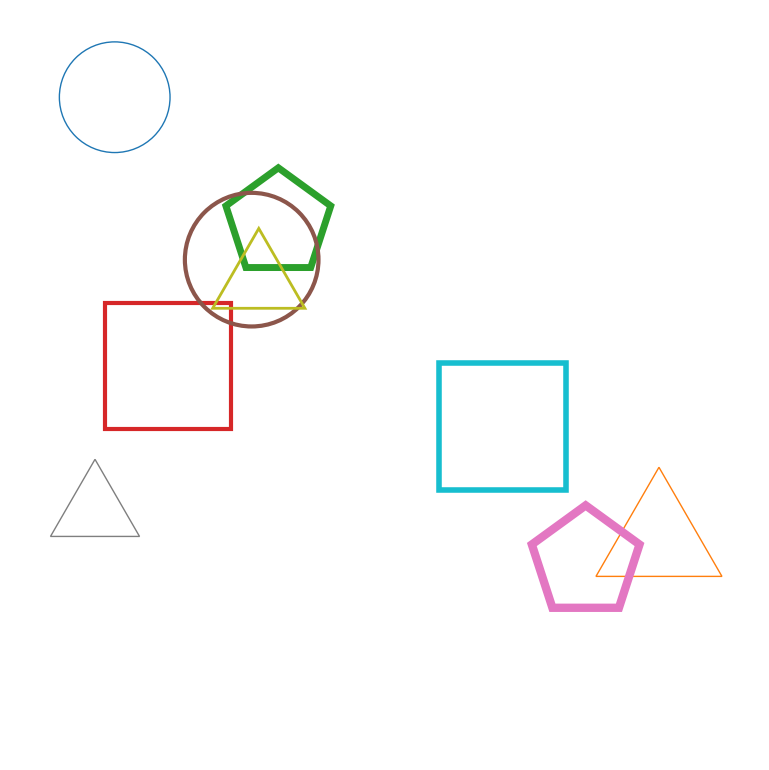[{"shape": "circle", "thickness": 0.5, "radius": 0.36, "center": [0.149, 0.874]}, {"shape": "triangle", "thickness": 0.5, "radius": 0.47, "center": [0.856, 0.299]}, {"shape": "pentagon", "thickness": 2.5, "radius": 0.36, "center": [0.361, 0.71]}, {"shape": "square", "thickness": 1.5, "radius": 0.41, "center": [0.218, 0.525]}, {"shape": "circle", "thickness": 1.5, "radius": 0.43, "center": [0.327, 0.663]}, {"shape": "pentagon", "thickness": 3, "radius": 0.37, "center": [0.761, 0.27]}, {"shape": "triangle", "thickness": 0.5, "radius": 0.33, "center": [0.123, 0.337]}, {"shape": "triangle", "thickness": 1, "radius": 0.35, "center": [0.336, 0.634]}, {"shape": "square", "thickness": 2, "radius": 0.41, "center": [0.653, 0.446]}]